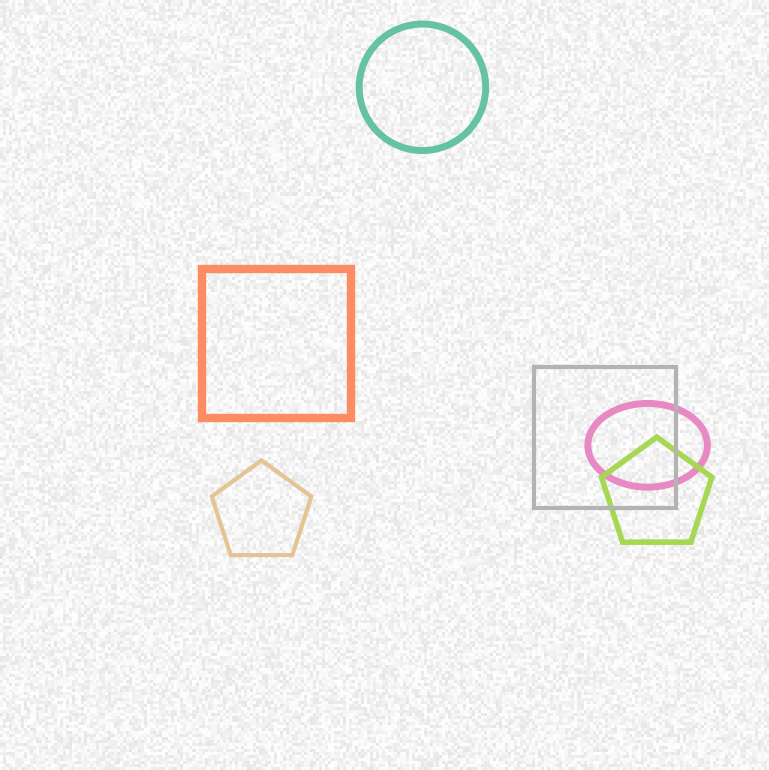[{"shape": "circle", "thickness": 2.5, "radius": 0.41, "center": [0.549, 0.887]}, {"shape": "square", "thickness": 3, "radius": 0.48, "center": [0.359, 0.554]}, {"shape": "oval", "thickness": 2.5, "radius": 0.39, "center": [0.841, 0.422]}, {"shape": "pentagon", "thickness": 2, "radius": 0.38, "center": [0.853, 0.357]}, {"shape": "pentagon", "thickness": 1.5, "radius": 0.34, "center": [0.34, 0.334]}, {"shape": "square", "thickness": 1.5, "radius": 0.46, "center": [0.786, 0.432]}]